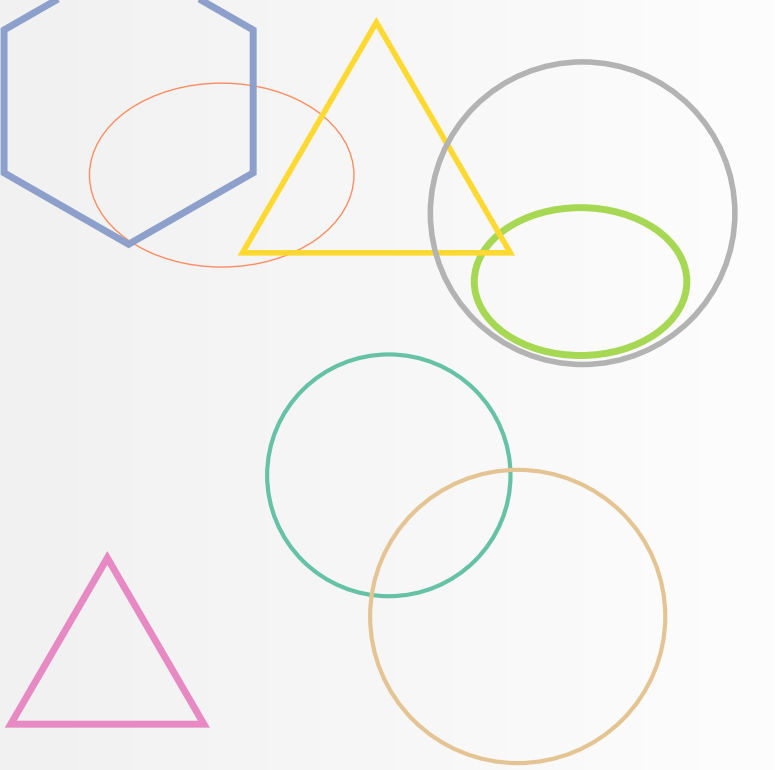[{"shape": "circle", "thickness": 1.5, "radius": 0.79, "center": [0.502, 0.383]}, {"shape": "oval", "thickness": 0.5, "radius": 0.85, "center": [0.286, 0.773]}, {"shape": "hexagon", "thickness": 2.5, "radius": 0.93, "center": [0.166, 0.868]}, {"shape": "triangle", "thickness": 2.5, "radius": 0.72, "center": [0.138, 0.131]}, {"shape": "oval", "thickness": 2.5, "radius": 0.69, "center": [0.749, 0.634]}, {"shape": "triangle", "thickness": 2, "radius": 1.0, "center": [0.486, 0.771]}, {"shape": "circle", "thickness": 1.5, "radius": 0.95, "center": [0.668, 0.199]}, {"shape": "circle", "thickness": 2, "radius": 0.98, "center": [0.752, 0.723]}]